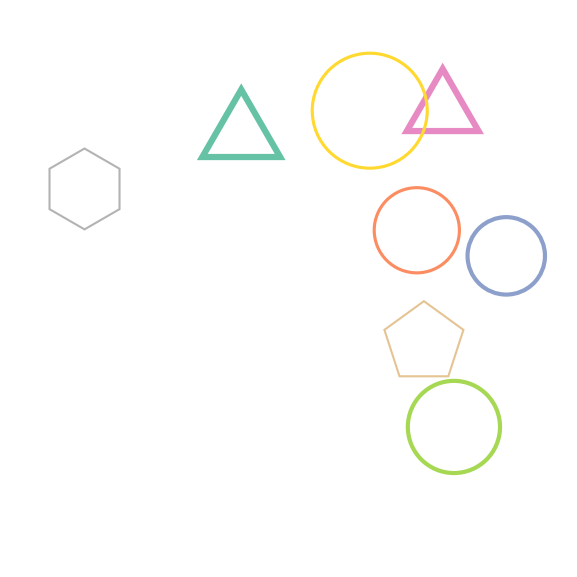[{"shape": "triangle", "thickness": 3, "radius": 0.39, "center": [0.418, 0.766]}, {"shape": "circle", "thickness": 1.5, "radius": 0.37, "center": [0.722, 0.6]}, {"shape": "circle", "thickness": 2, "radius": 0.34, "center": [0.877, 0.556]}, {"shape": "triangle", "thickness": 3, "radius": 0.36, "center": [0.767, 0.808]}, {"shape": "circle", "thickness": 2, "radius": 0.4, "center": [0.786, 0.26]}, {"shape": "circle", "thickness": 1.5, "radius": 0.5, "center": [0.64, 0.807]}, {"shape": "pentagon", "thickness": 1, "radius": 0.36, "center": [0.734, 0.406]}, {"shape": "hexagon", "thickness": 1, "radius": 0.35, "center": [0.146, 0.672]}]